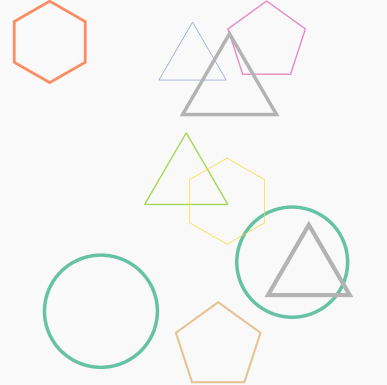[{"shape": "circle", "thickness": 2.5, "radius": 0.72, "center": [0.754, 0.319]}, {"shape": "circle", "thickness": 2.5, "radius": 0.73, "center": [0.26, 0.192]}, {"shape": "hexagon", "thickness": 2, "radius": 0.53, "center": [0.128, 0.891]}, {"shape": "triangle", "thickness": 0.5, "radius": 0.5, "center": [0.497, 0.842]}, {"shape": "pentagon", "thickness": 1, "radius": 0.53, "center": [0.688, 0.892]}, {"shape": "triangle", "thickness": 1, "radius": 0.62, "center": [0.481, 0.531]}, {"shape": "hexagon", "thickness": 0.5, "radius": 0.56, "center": [0.586, 0.478]}, {"shape": "pentagon", "thickness": 1.5, "radius": 0.57, "center": [0.563, 0.1]}, {"shape": "triangle", "thickness": 2.5, "radius": 0.7, "center": [0.592, 0.772]}, {"shape": "triangle", "thickness": 3, "radius": 0.61, "center": [0.797, 0.294]}]